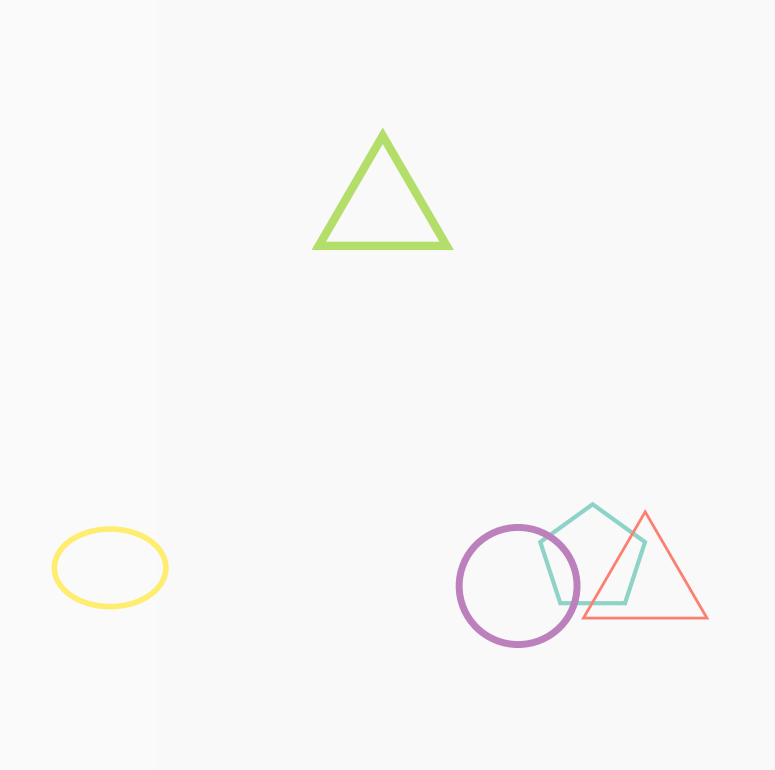[{"shape": "pentagon", "thickness": 1.5, "radius": 0.36, "center": [0.765, 0.274]}, {"shape": "triangle", "thickness": 1, "radius": 0.46, "center": [0.833, 0.243]}, {"shape": "triangle", "thickness": 3, "radius": 0.48, "center": [0.494, 0.728]}, {"shape": "circle", "thickness": 2.5, "radius": 0.38, "center": [0.668, 0.239]}, {"shape": "oval", "thickness": 2, "radius": 0.36, "center": [0.142, 0.263]}]